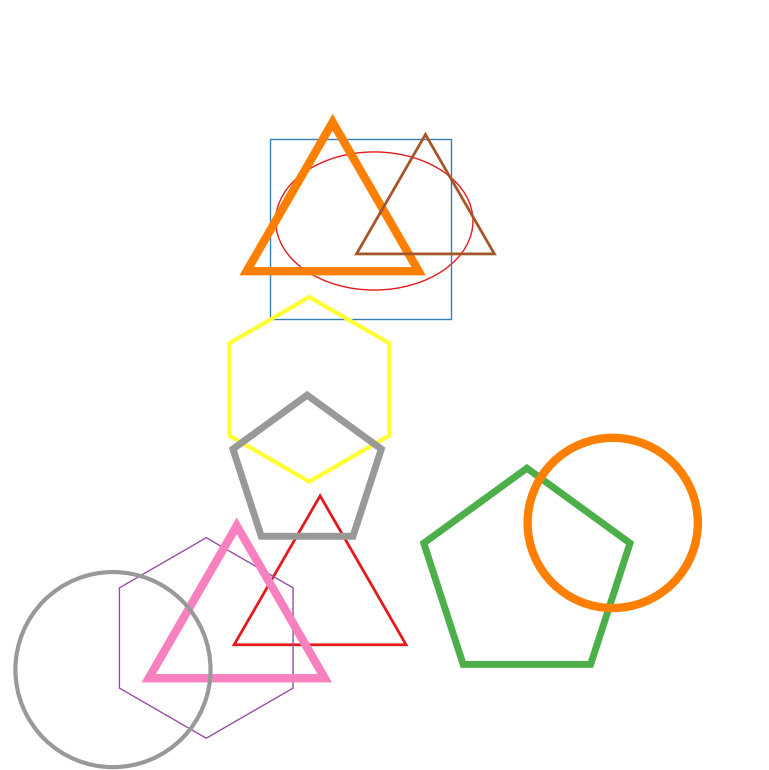[{"shape": "triangle", "thickness": 1, "radius": 0.64, "center": [0.416, 0.227]}, {"shape": "oval", "thickness": 0.5, "radius": 0.64, "center": [0.486, 0.713]}, {"shape": "square", "thickness": 0.5, "radius": 0.59, "center": [0.468, 0.703]}, {"shape": "pentagon", "thickness": 2.5, "radius": 0.7, "center": [0.684, 0.251]}, {"shape": "hexagon", "thickness": 0.5, "radius": 0.65, "center": [0.268, 0.171]}, {"shape": "triangle", "thickness": 3, "radius": 0.64, "center": [0.432, 0.712]}, {"shape": "circle", "thickness": 3, "radius": 0.55, "center": [0.796, 0.321]}, {"shape": "hexagon", "thickness": 1.5, "radius": 0.6, "center": [0.402, 0.494]}, {"shape": "triangle", "thickness": 1, "radius": 0.52, "center": [0.553, 0.722]}, {"shape": "triangle", "thickness": 3, "radius": 0.66, "center": [0.307, 0.185]}, {"shape": "circle", "thickness": 1.5, "radius": 0.63, "center": [0.147, 0.13]}, {"shape": "pentagon", "thickness": 2.5, "radius": 0.51, "center": [0.399, 0.386]}]